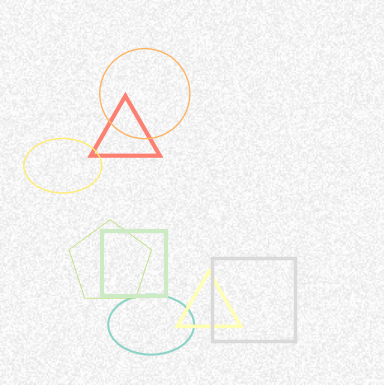[{"shape": "oval", "thickness": 1.5, "radius": 0.56, "center": [0.393, 0.157]}, {"shape": "triangle", "thickness": 2.5, "radius": 0.48, "center": [0.543, 0.2]}, {"shape": "triangle", "thickness": 3, "radius": 0.52, "center": [0.326, 0.647]}, {"shape": "circle", "thickness": 1, "radius": 0.58, "center": [0.376, 0.757]}, {"shape": "pentagon", "thickness": 0.5, "radius": 0.56, "center": [0.286, 0.317]}, {"shape": "square", "thickness": 2.5, "radius": 0.54, "center": [0.657, 0.222]}, {"shape": "square", "thickness": 3, "radius": 0.42, "center": [0.349, 0.316]}, {"shape": "oval", "thickness": 1, "radius": 0.51, "center": [0.163, 0.569]}]